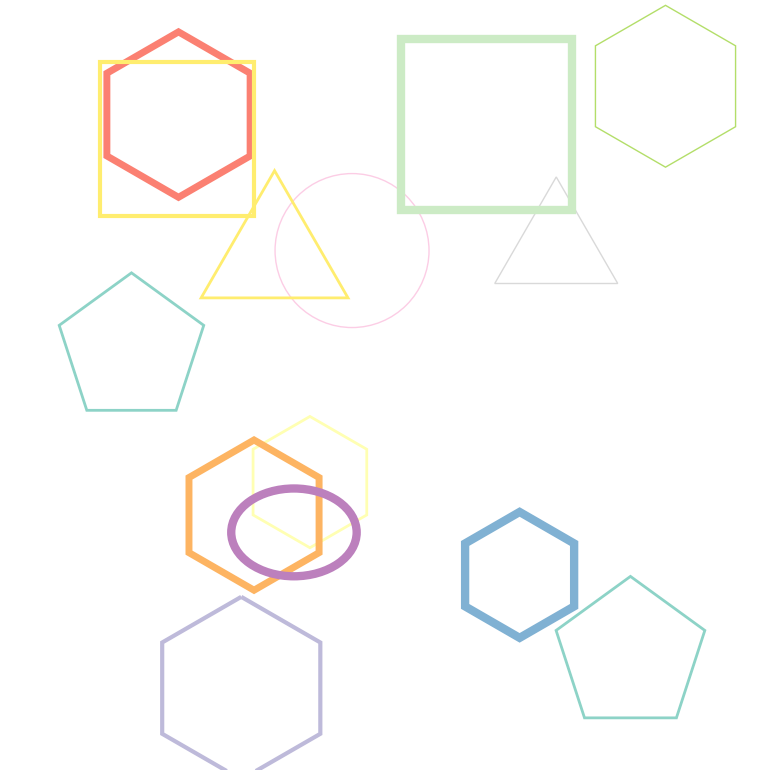[{"shape": "pentagon", "thickness": 1, "radius": 0.51, "center": [0.819, 0.15]}, {"shape": "pentagon", "thickness": 1, "radius": 0.49, "center": [0.171, 0.547]}, {"shape": "hexagon", "thickness": 1, "radius": 0.43, "center": [0.402, 0.374]}, {"shape": "hexagon", "thickness": 1.5, "radius": 0.59, "center": [0.313, 0.106]}, {"shape": "hexagon", "thickness": 2.5, "radius": 0.54, "center": [0.232, 0.851]}, {"shape": "hexagon", "thickness": 3, "radius": 0.41, "center": [0.675, 0.253]}, {"shape": "hexagon", "thickness": 2.5, "radius": 0.49, "center": [0.33, 0.331]}, {"shape": "hexagon", "thickness": 0.5, "radius": 0.53, "center": [0.864, 0.888]}, {"shape": "circle", "thickness": 0.5, "radius": 0.5, "center": [0.457, 0.675]}, {"shape": "triangle", "thickness": 0.5, "radius": 0.46, "center": [0.722, 0.678]}, {"shape": "oval", "thickness": 3, "radius": 0.41, "center": [0.382, 0.309]}, {"shape": "square", "thickness": 3, "radius": 0.55, "center": [0.632, 0.838]}, {"shape": "triangle", "thickness": 1, "radius": 0.55, "center": [0.357, 0.668]}, {"shape": "square", "thickness": 1.5, "radius": 0.5, "center": [0.229, 0.819]}]